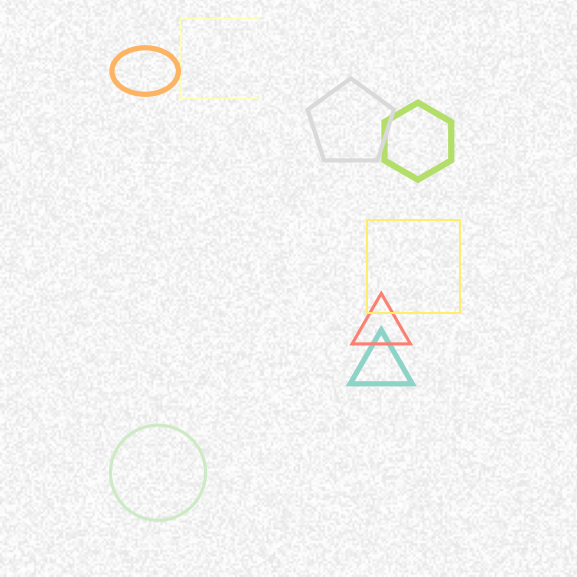[{"shape": "triangle", "thickness": 2.5, "radius": 0.31, "center": [0.66, 0.366]}, {"shape": "square", "thickness": 0.5, "radius": 0.34, "center": [0.381, 0.898]}, {"shape": "triangle", "thickness": 1.5, "radius": 0.29, "center": [0.66, 0.433]}, {"shape": "oval", "thickness": 2.5, "radius": 0.29, "center": [0.251, 0.876]}, {"shape": "hexagon", "thickness": 3, "radius": 0.33, "center": [0.724, 0.755]}, {"shape": "pentagon", "thickness": 2, "radius": 0.39, "center": [0.607, 0.785]}, {"shape": "circle", "thickness": 1.5, "radius": 0.41, "center": [0.274, 0.181]}, {"shape": "square", "thickness": 1, "radius": 0.4, "center": [0.716, 0.538]}]